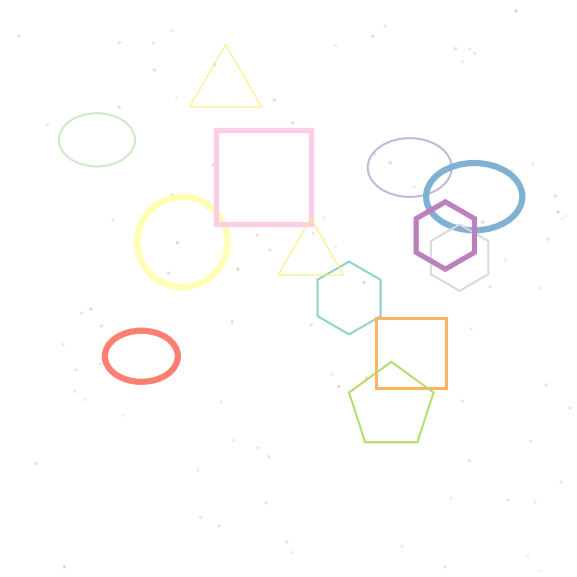[{"shape": "hexagon", "thickness": 1, "radius": 0.32, "center": [0.604, 0.483]}, {"shape": "circle", "thickness": 3, "radius": 0.39, "center": [0.316, 0.58]}, {"shape": "oval", "thickness": 1, "radius": 0.36, "center": [0.709, 0.709]}, {"shape": "oval", "thickness": 3, "radius": 0.32, "center": [0.245, 0.382]}, {"shape": "oval", "thickness": 3, "radius": 0.42, "center": [0.821, 0.659]}, {"shape": "square", "thickness": 1.5, "radius": 0.3, "center": [0.712, 0.388]}, {"shape": "pentagon", "thickness": 1, "radius": 0.38, "center": [0.678, 0.296]}, {"shape": "square", "thickness": 2.5, "radius": 0.41, "center": [0.456, 0.692]}, {"shape": "hexagon", "thickness": 1, "radius": 0.29, "center": [0.796, 0.553]}, {"shape": "hexagon", "thickness": 2.5, "radius": 0.29, "center": [0.771, 0.591]}, {"shape": "oval", "thickness": 1, "radius": 0.33, "center": [0.168, 0.757]}, {"shape": "triangle", "thickness": 0.5, "radius": 0.36, "center": [0.391, 0.85]}, {"shape": "triangle", "thickness": 0.5, "radius": 0.33, "center": [0.538, 0.556]}]